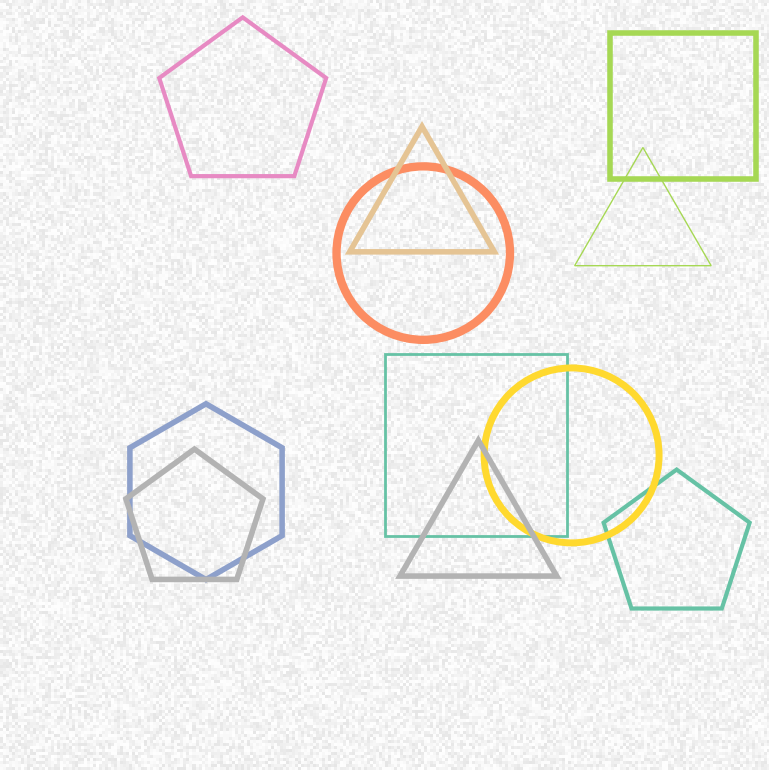[{"shape": "square", "thickness": 1, "radius": 0.59, "center": [0.618, 0.422]}, {"shape": "pentagon", "thickness": 1.5, "radius": 0.5, "center": [0.879, 0.29]}, {"shape": "circle", "thickness": 3, "radius": 0.56, "center": [0.55, 0.671]}, {"shape": "hexagon", "thickness": 2, "radius": 0.57, "center": [0.268, 0.361]}, {"shape": "pentagon", "thickness": 1.5, "radius": 0.57, "center": [0.315, 0.863]}, {"shape": "square", "thickness": 2, "radius": 0.47, "center": [0.887, 0.862]}, {"shape": "triangle", "thickness": 0.5, "radius": 0.51, "center": [0.835, 0.706]}, {"shape": "circle", "thickness": 2.5, "radius": 0.57, "center": [0.742, 0.409]}, {"shape": "triangle", "thickness": 2, "radius": 0.54, "center": [0.548, 0.727]}, {"shape": "pentagon", "thickness": 2, "radius": 0.47, "center": [0.253, 0.323]}, {"shape": "triangle", "thickness": 2, "radius": 0.59, "center": [0.621, 0.311]}]